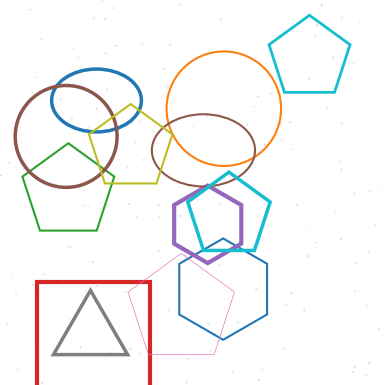[{"shape": "hexagon", "thickness": 1.5, "radius": 0.66, "center": [0.58, 0.249]}, {"shape": "oval", "thickness": 2.5, "radius": 0.58, "center": [0.251, 0.739]}, {"shape": "circle", "thickness": 1.5, "radius": 0.74, "center": [0.581, 0.718]}, {"shape": "pentagon", "thickness": 1.5, "radius": 0.63, "center": [0.178, 0.503]}, {"shape": "square", "thickness": 3, "radius": 0.74, "center": [0.243, 0.119]}, {"shape": "hexagon", "thickness": 3, "radius": 0.5, "center": [0.54, 0.417]}, {"shape": "oval", "thickness": 1.5, "radius": 0.67, "center": [0.528, 0.609]}, {"shape": "circle", "thickness": 2.5, "radius": 0.66, "center": [0.172, 0.646]}, {"shape": "pentagon", "thickness": 0.5, "radius": 0.73, "center": [0.471, 0.197]}, {"shape": "triangle", "thickness": 2.5, "radius": 0.56, "center": [0.235, 0.134]}, {"shape": "pentagon", "thickness": 1.5, "radius": 0.57, "center": [0.339, 0.616]}, {"shape": "pentagon", "thickness": 2.5, "radius": 0.56, "center": [0.595, 0.441]}, {"shape": "pentagon", "thickness": 2, "radius": 0.55, "center": [0.804, 0.85]}]